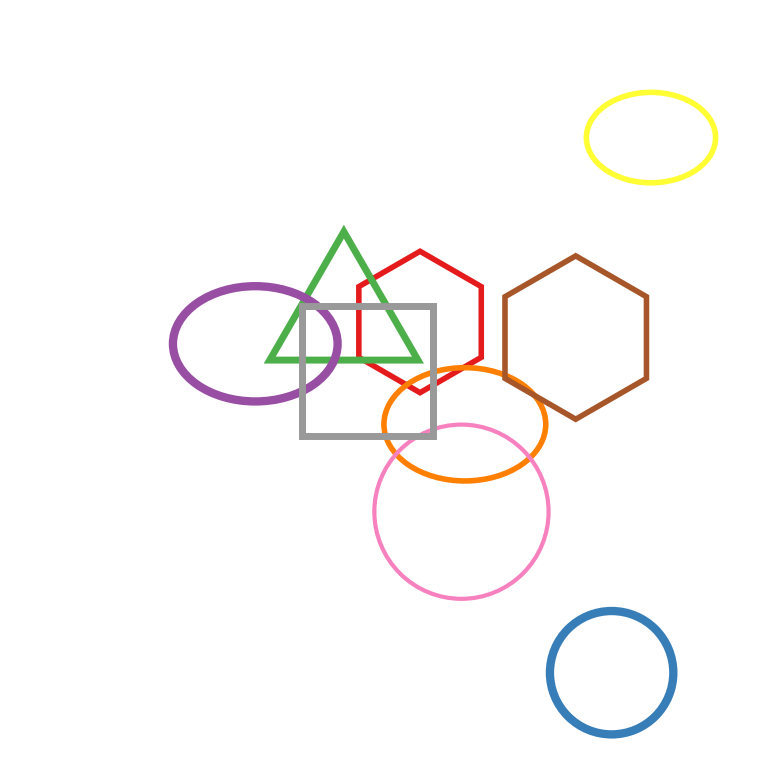[{"shape": "hexagon", "thickness": 2, "radius": 0.46, "center": [0.546, 0.582]}, {"shape": "circle", "thickness": 3, "radius": 0.4, "center": [0.794, 0.126]}, {"shape": "triangle", "thickness": 2.5, "radius": 0.56, "center": [0.447, 0.588]}, {"shape": "oval", "thickness": 3, "radius": 0.53, "center": [0.332, 0.553]}, {"shape": "oval", "thickness": 2, "radius": 0.53, "center": [0.604, 0.449]}, {"shape": "oval", "thickness": 2, "radius": 0.42, "center": [0.845, 0.821]}, {"shape": "hexagon", "thickness": 2, "radius": 0.53, "center": [0.748, 0.562]}, {"shape": "circle", "thickness": 1.5, "radius": 0.57, "center": [0.599, 0.335]}, {"shape": "square", "thickness": 2.5, "radius": 0.42, "center": [0.477, 0.518]}]